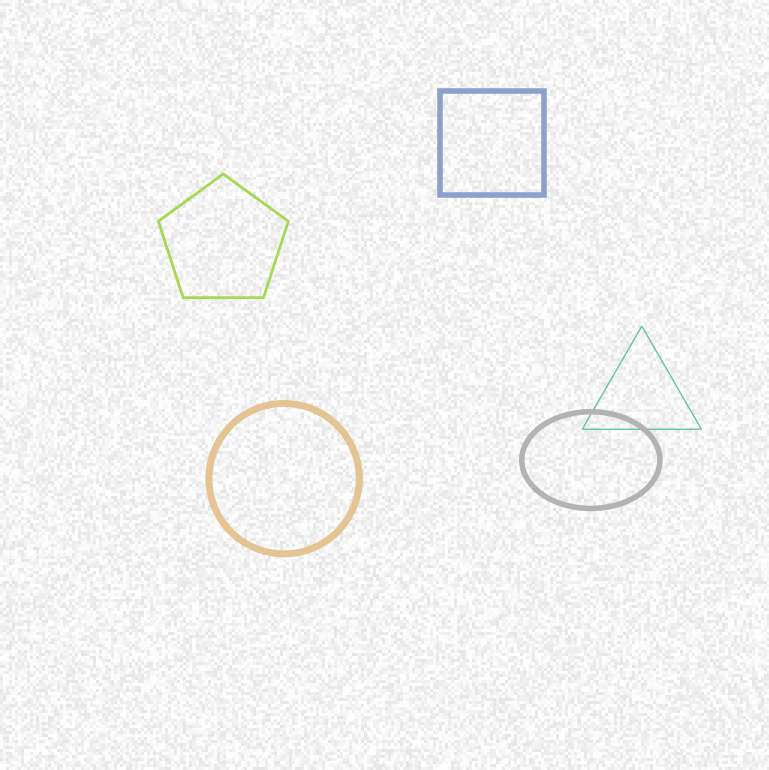[{"shape": "triangle", "thickness": 0.5, "radius": 0.45, "center": [0.834, 0.487]}, {"shape": "square", "thickness": 2, "radius": 0.34, "center": [0.639, 0.814]}, {"shape": "pentagon", "thickness": 1, "radius": 0.44, "center": [0.29, 0.685]}, {"shape": "circle", "thickness": 2.5, "radius": 0.49, "center": [0.369, 0.378]}, {"shape": "oval", "thickness": 2, "radius": 0.45, "center": [0.767, 0.402]}]